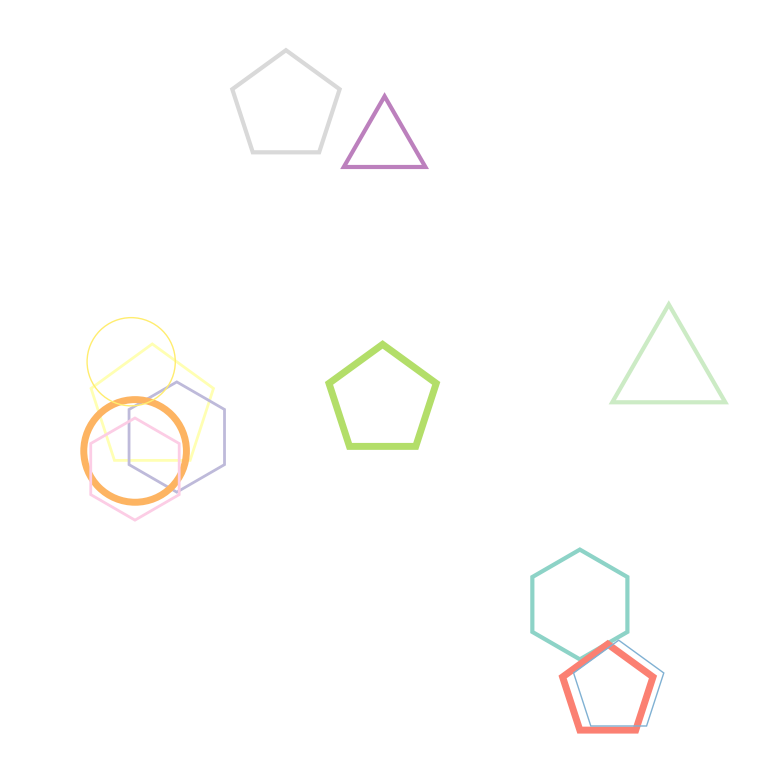[{"shape": "hexagon", "thickness": 1.5, "radius": 0.36, "center": [0.753, 0.215]}, {"shape": "pentagon", "thickness": 1, "radius": 0.42, "center": [0.198, 0.47]}, {"shape": "hexagon", "thickness": 1, "radius": 0.36, "center": [0.23, 0.432]}, {"shape": "pentagon", "thickness": 2.5, "radius": 0.31, "center": [0.789, 0.102]}, {"shape": "pentagon", "thickness": 0.5, "radius": 0.31, "center": [0.803, 0.107]}, {"shape": "circle", "thickness": 2.5, "radius": 0.33, "center": [0.175, 0.414]}, {"shape": "pentagon", "thickness": 2.5, "radius": 0.37, "center": [0.497, 0.48]}, {"shape": "hexagon", "thickness": 1, "radius": 0.33, "center": [0.175, 0.391]}, {"shape": "pentagon", "thickness": 1.5, "radius": 0.37, "center": [0.371, 0.861]}, {"shape": "triangle", "thickness": 1.5, "radius": 0.31, "center": [0.499, 0.814]}, {"shape": "triangle", "thickness": 1.5, "radius": 0.42, "center": [0.869, 0.52]}, {"shape": "circle", "thickness": 0.5, "radius": 0.29, "center": [0.17, 0.53]}]